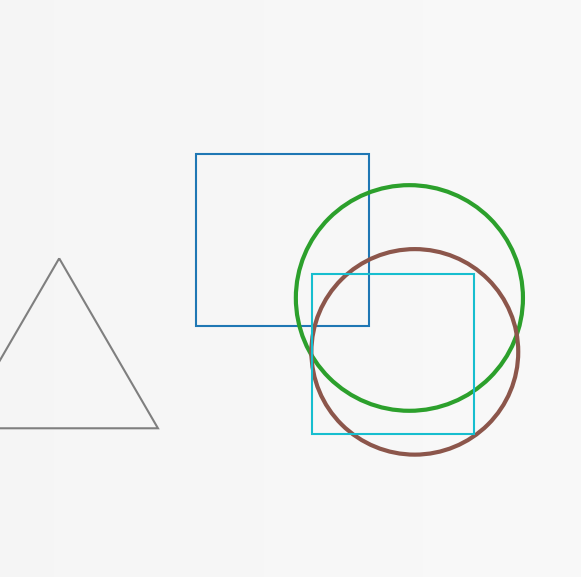[{"shape": "square", "thickness": 1, "radius": 0.74, "center": [0.486, 0.584]}, {"shape": "circle", "thickness": 2, "radius": 0.98, "center": [0.704, 0.483]}, {"shape": "circle", "thickness": 2, "radius": 0.89, "center": [0.714, 0.39]}, {"shape": "triangle", "thickness": 1, "radius": 0.98, "center": [0.102, 0.356]}, {"shape": "square", "thickness": 1, "radius": 0.69, "center": [0.676, 0.386]}]